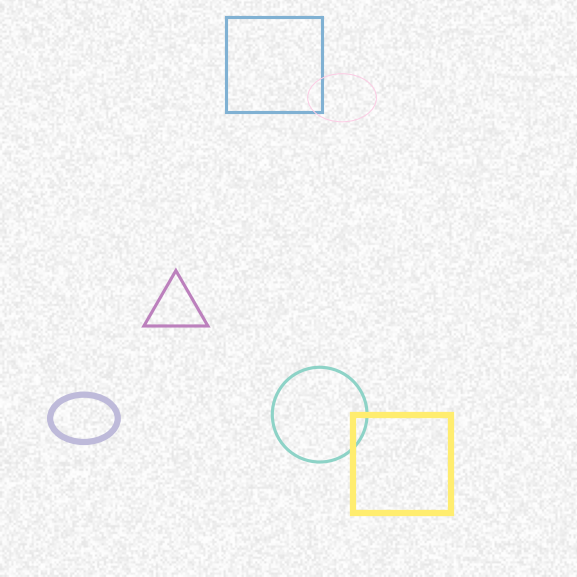[{"shape": "circle", "thickness": 1.5, "radius": 0.41, "center": [0.554, 0.281]}, {"shape": "oval", "thickness": 3, "radius": 0.29, "center": [0.145, 0.275]}, {"shape": "square", "thickness": 1.5, "radius": 0.41, "center": [0.474, 0.887]}, {"shape": "oval", "thickness": 0.5, "radius": 0.3, "center": [0.592, 0.83]}, {"shape": "triangle", "thickness": 1.5, "radius": 0.32, "center": [0.305, 0.467]}, {"shape": "square", "thickness": 3, "radius": 0.43, "center": [0.697, 0.196]}]